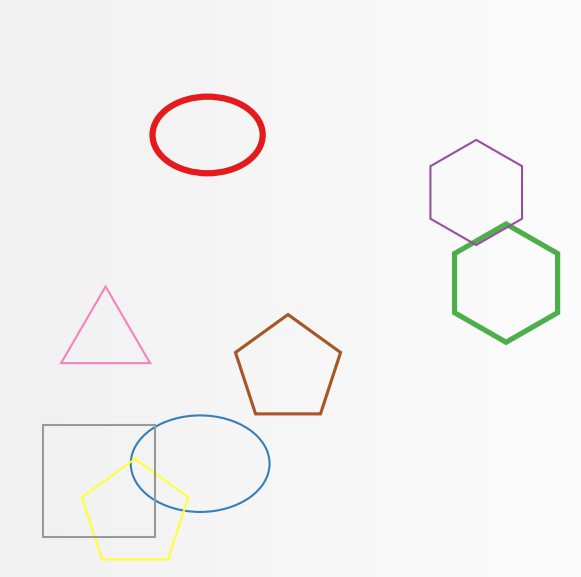[{"shape": "oval", "thickness": 3, "radius": 0.47, "center": [0.357, 0.765]}, {"shape": "oval", "thickness": 1, "radius": 0.6, "center": [0.344, 0.196]}, {"shape": "hexagon", "thickness": 2.5, "radius": 0.51, "center": [0.871, 0.509]}, {"shape": "hexagon", "thickness": 1, "radius": 0.45, "center": [0.819, 0.666]}, {"shape": "pentagon", "thickness": 1, "radius": 0.48, "center": [0.232, 0.108]}, {"shape": "pentagon", "thickness": 1.5, "radius": 0.48, "center": [0.496, 0.359]}, {"shape": "triangle", "thickness": 1, "radius": 0.44, "center": [0.182, 0.415]}, {"shape": "square", "thickness": 1, "radius": 0.48, "center": [0.17, 0.167]}]